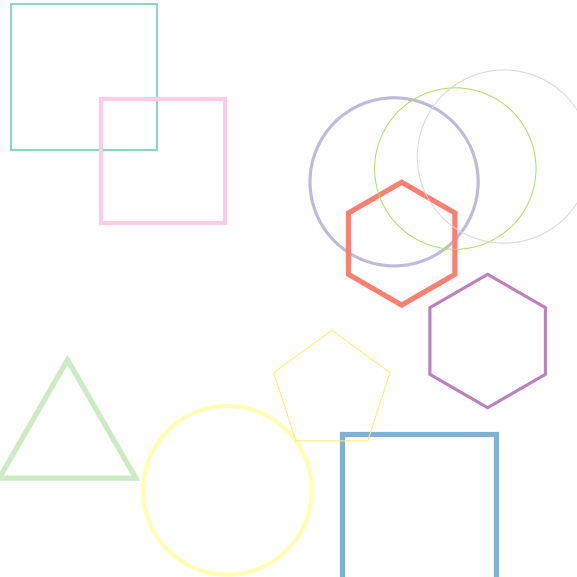[{"shape": "square", "thickness": 1, "radius": 0.63, "center": [0.145, 0.866]}, {"shape": "circle", "thickness": 2, "radius": 0.73, "center": [0.394, 0.15]}, {"shape": "circle", "thickness": 1.5, "radius": 0.73, "center": [0.682, 0.684]}, {"shape": "hexagon", "thickness": 2.5, "radius": 0.53, "center": [0.696, 0.577]}, {"shape": "square", "thickness": 2.5, "radius": 0.66, "center": [0.725, 0.114]}, {"shape": "circle", "thickness": 0.5, "radius": 0.7, "center": [0.788, 0.707]}, {"shape": "square", "thickness": 2, "radius": 0.54, "center": [0.282, 0.721]}, {"shape": "circle", "thickness": 0.5, "radius": 0.75, "center": [0.873, 0.728]}, {"shape": "hexagon", "thickness": 1.5, "radius": 0.58, "center": [0.844, 0.409]}, {"shape": "triangle", "thickness": 2.5, "radius": 0.68, "center": [0.117, 0.239]}, {"shape": "pentagon", "thickness": 0.5, "radius": 0.53, "center": [0.575, 0.321]}]